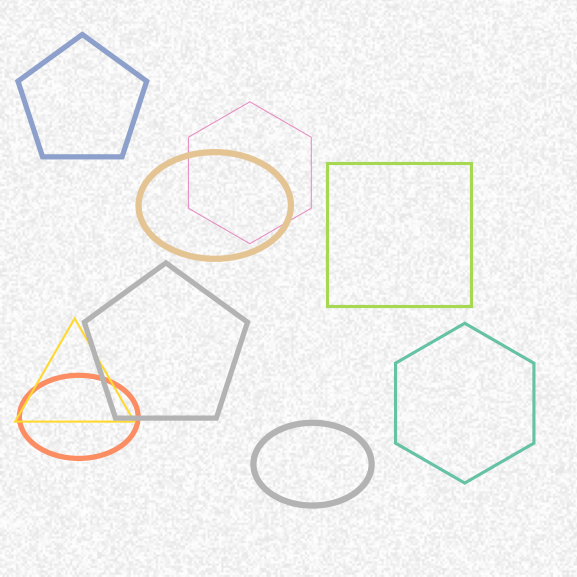[{"shape": "hexagon", "thickness": 1.5, "radius": 0.69, "center": [0.805, 0.301]}, {"shape": "oval", "thickness": 2.5, "radius": 0.51, "center": [0.136, 0.277]}, {"shape": "pentagon", "thickness": 2.5, "radius": 0.59, "center": [0.143, 0.822]}, {"shape": "hexagon", "thickness": 0.5, "radius": 0.61, "center": [0.433, 0.7]}, {"shape": "square", "thickness": 1.5, "radius": 0.62, "center": [0.691, 0.593]}, {"shape": "triangle", "thickness": 1, "radius": 0.6, "center": [0.129, 0.329]}, {"shape": "oval", "thickness": 3, "radius": 0.66, "center": [0.372, 0.643]}, {"shape": "oval", "thickness": 3, "radius": 0.51, "center": [0.541, 0.195]}, {"shape": "pentagon", "thickness": 2.5, "radius": 0.74, "center": [0.287, 0.395]}]